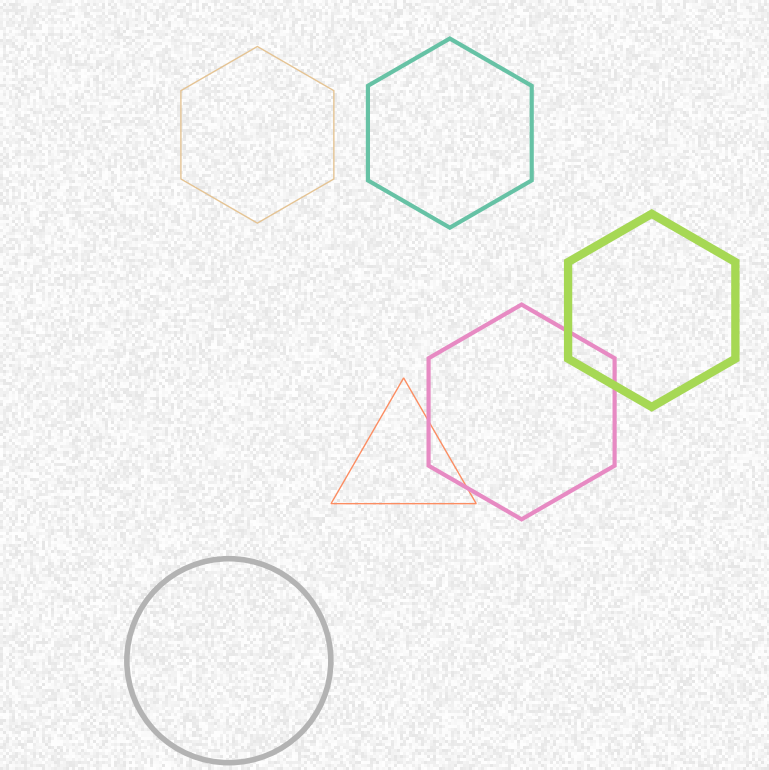[{"shape": "hexagon", "thickness": 1.5, "radius": 0.61, "center": [0.584, 0.827]}, {"shape": "triangle", "thickness": 0.5, "radius": 0.54, "center": [0.524, 0.4]}, {"shape": "hexagon", "thickness": 1.5, "radius": 0.7, "center": [0.677, 0.465]}, {"shape": "hexagon", "thickness": 3, "radius": 0.63, "center": [0.846, 0.597]}, {"shape": "hexagon", "thickness": 0.5, "radius": 0.57, "center": [0.334, 0.825]}, {"shape": "circle", "thickness": 2, "radius": 0.66, "center": [0.297, 0.142]}]